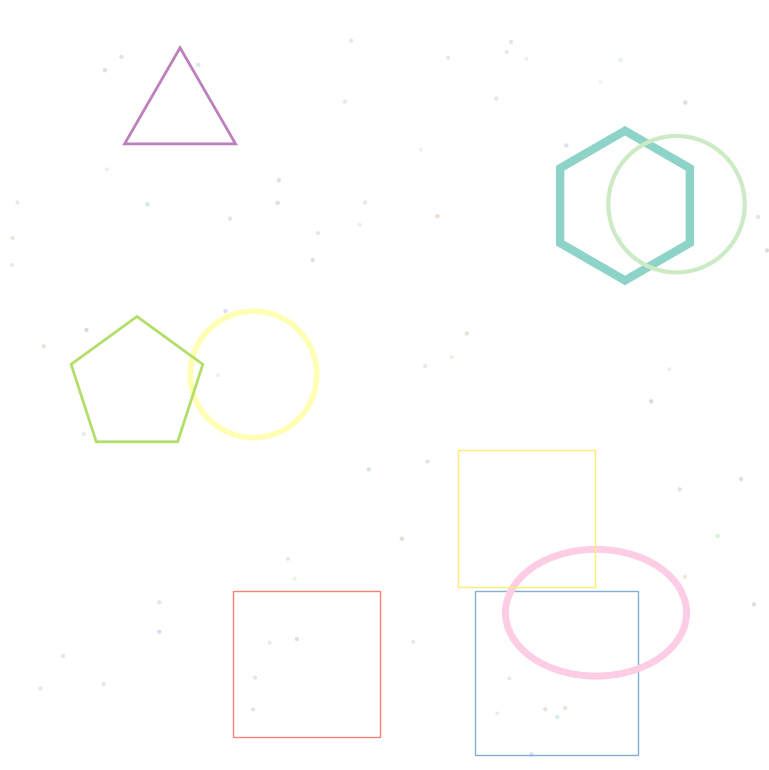[{"shape": "hexagon", "thickness": 3, "radius": 0.49, "center": [0.812, 0.733]}, {"shape": "circle", "thickness": 2, "radius": 0.41, "center": [0.329, 0.514]}, {"shape": "square", "thickness": 0.5, "radius": 0.48, "center": [0.398, 0.138]}, {"shape": "square", "thickness": 0.5, "radius": 0.53, "center": [0.723, 0.126]}, {"shape": "pentagon", "thickness": 1, "radius": 0.45, "center": [0.178, 0.499]}, {"shape": "oval", "thickness": 2.5, "radius": 0.59, "center": [0.774, 0.204]}, {"shape": "triangle", "thickness": 1, "radius": 0.42, "center": [0.234, 0.855]}, {"shape": "circle", "thickness": 1.5, "radius": 0.44, "center": [0.879, 0.735]}, {"shape": "square", "thickness": 0.5, "radius": 0.45, "center": [0.684, 0.326]}]